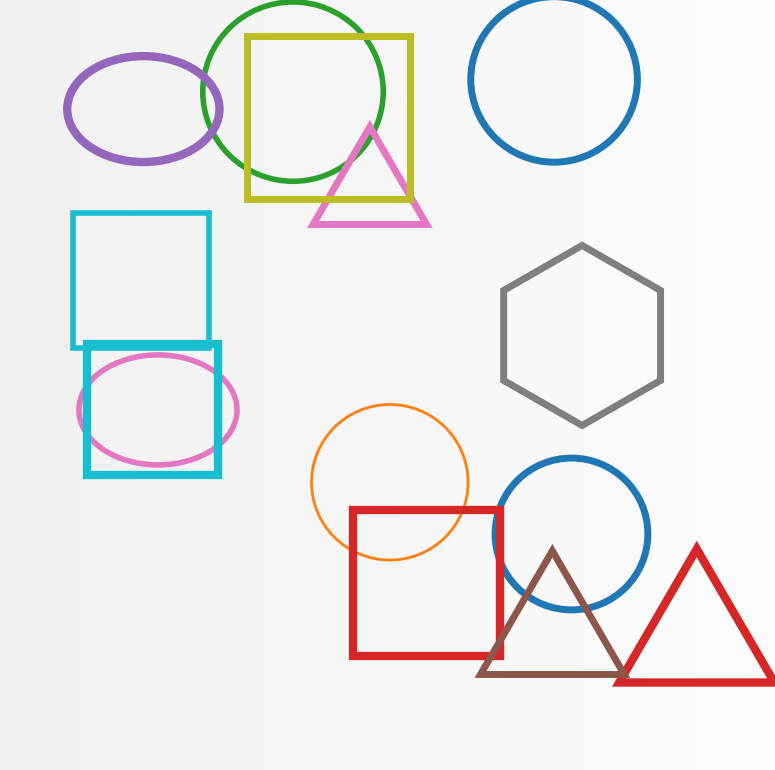[{"shape": "circle", "thickness": 2.5, "radius": 0.54, "center": [0.715, 0.897]}, {"shape": "circle", "thickness": 2.5, "radius": 0.49, "center": [0.737, 0.307]}, {"shape": "circle", "thickness": 1, "radius": 0.51, "center": [0.503, 0.374]}, {"shape": "circle", "thickness": 2, "radius": 0.58, "center": [0.378, 0.881]}, {"shape": "triangle", "thickness": 3, "radius": 0.58, "center": [0.899, 0.171]}, {"shape": "square", "thickness": 3, "radius": 0.47, "center": [0.55, 0.243]}, {"shape": "oval", "thickness": 3, "radius": 0.49, "center": [0.185, 0.858]}, {"shape": "triangle", "thickness": 2.5, "radius": 0.54, "center": [0.713, 0.178]}, {"shape": "oval", "thickness": 2, "radius": 0.51, "center": [0.204, 0.468]}, {"shape": "triangle", "thickness": 2.5, "radius": 0.42, "center": [0.477, 0.751]}, {"shape": "hexagon", "thickness": 2.5, "radius": 0.58, "center": [0.751, 0.564]}, {"shape": "square", "thickness": 2.5, "radius": 0.53, "center": [0.423, 0.847]}, {"shape": "square", "thickness": 2, "radius": 0.44, "center": [0.181, 0.636]}, {"shape": "square", "thickness": 3, "radius": 0.43, "center": [0.197, 0.469]}]